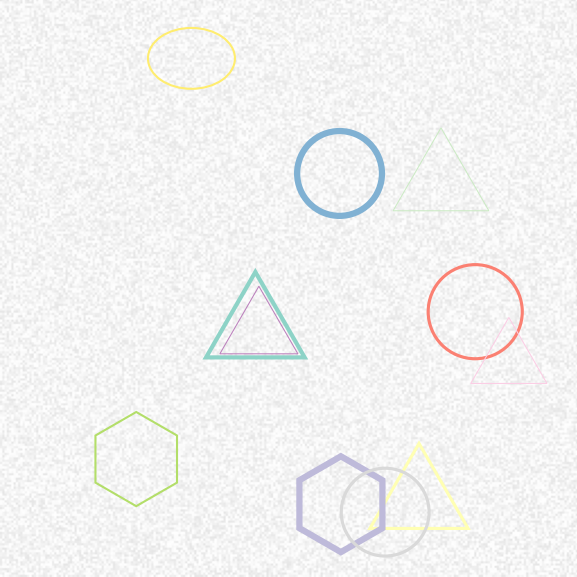[{"shape": "triangle", "thickness": 2, "radius": 0.49, "center": [0.442, 0.43]}, {"shape": "triangle", "thickness": 1.5, "radius": 0.49, "center": [0.726, 0.133]}, {"shape": "hexagon", "thickness": 3, "radius": 0.41, "center": [0.59, 0.126]}, {"shape": "circle", "thickness": 1.5, "radius": 0.41, "center": [0.823, 0.459]}, {"shape": "circle", "thickness": 3, "radius": 0.37, "center": [0.588, 0.699]}, {"shape": "hexagon", "thickness": 1, "radius": 0.41, "center": [0.236, 0.204]}, {"shape": "triangle", "thickness": 0.5, "radius": 0.38, "center": [0.881, 0.373]}, {"shape": "circle", "thickness": 1.5, "radius": 0.38, "center": [0.667, 0.112]}, {"shape": "triangle", "thickness": 0.5, "radius": 0.39, "center": [0.448, 0.425]}, {"shape": "triangle", "thickness": 0.5, "radius": 0.48, "center": [0.764, 0.682]}, {"shape": "oval", "thickness": 1, "radius": 0.38, "center": [0.332, 0.898]}]